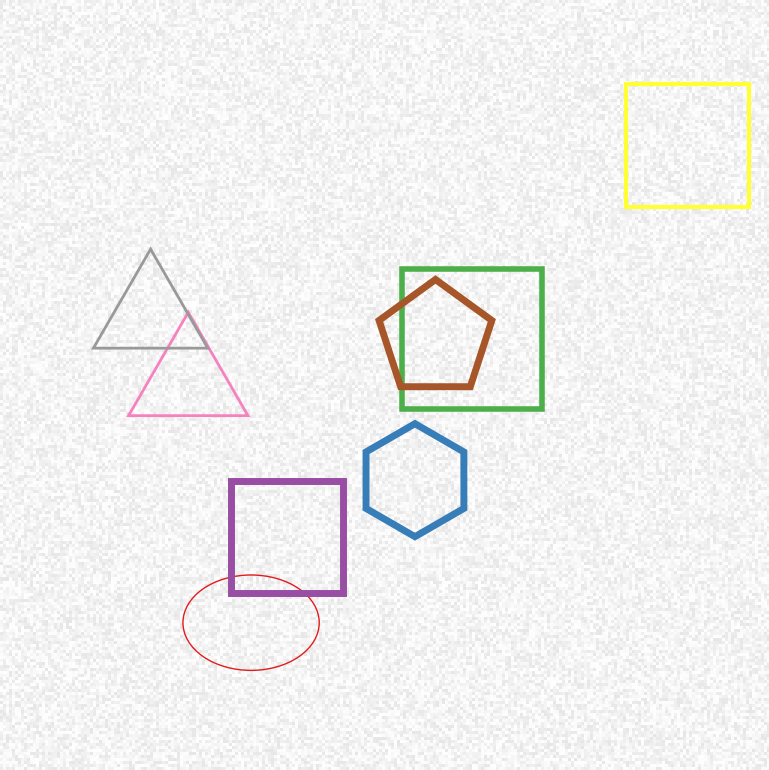[{"shape": "oval", "thickness": 0.5, "radius": 0.44, "center": [0.326, 0.191]}, {"shape": "hexagon", "thickness": 2.5, "radius": 0.37, "center": [0.539, 0.376]}, {"shape": "square", "thickness": 2, "radius": 0.46, "center": [0.613, 0.56]}, {"shape": "square", "thickness": 2.5, "radius": 0.36, "center": [0.372, 0.303]}, {"shape": "square", "thickness": 1.5, "radius": 0.4, "center": [0.893, 0.811]}, {"shape": "pentagon", "thickness": 2.5, "radius": 0.38, "center": [0.566, 0.56]}, {"shape": "triangle", "thickness": 1, "radius": 0.45, "center": [0.245, 0.505]}, {"shape": "triangle", "thickness": 1, "radius": 0.43, "center": [0.196, 0.591]}]